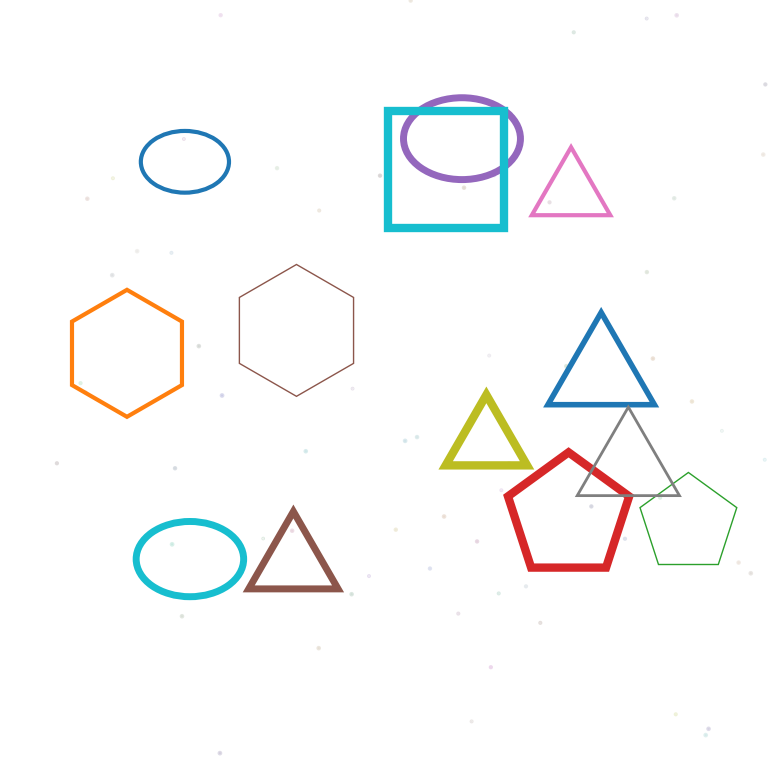[{"shape": "oval", "thickness": 1.5, "radius": 0.29, "center": [0.24, 0.79]}, {"shape": "triangle", "thickness": 2, "radius": 0.4, "center": [0.781, 0.514]}, {"shape": "hexagon", "thickness": 1.5, "radius": 0.41, "center": [0.165, 0.541]}, {"shape": "pentagon", "thickness": 0.5, "radius": 0.33, "center": [0.894, 0.32]}, {"shape": "pentagon", "thickness": 3, "radius": 0.41, "center": [0.738, 0.33]}, {"shape": "oval", "thickness": 2.5, "radius": 0.38, "center": [0.6, 0.82]}, {"shape": "triangle", "thickness": 2.5, "radius": 0.34, "center": [0.381, 0.269]}, {"shape": "hexagon", "thickness": 0.5, "radius": 0.43, "center": [0.385, 0.571]}, {"shape": "triangle", "thickness": 1.5, "radius": 0.29, "center": [0.742, 0.75]}, {"shape": "triangle", "thickness": 1, "radius": 0.38, "center": [0.816, 0.395]}, {"shape": "triangle", "thickness": 3, "radius": 0.31, "center": [0.632, 0.426]}, {"shape": "square", "thickness": 3, "radius": 0.38, "center": [0.579, 0.78]}, {"shape": "oval", "thickness": 2.5, "radius": 0.35, "center": [0.247, 0.274]}]